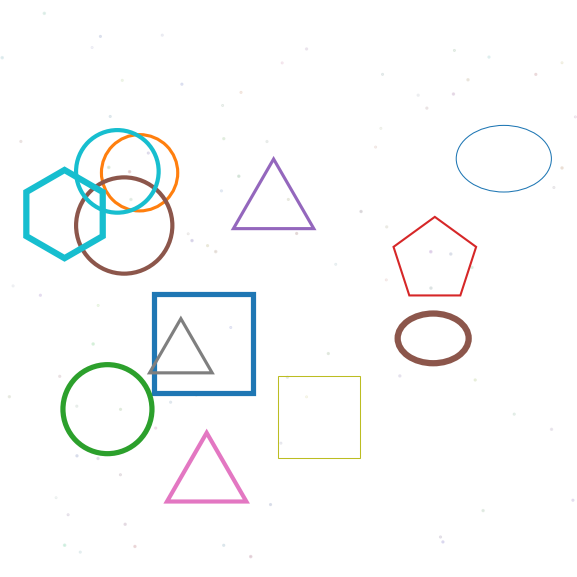[{"shape": "square", "thickness": 2.5, "radius": 0.43, "center": [0.353, 0.404]}, {"shape": "oval", "thickness": 0.5, "radius": 0.41, "center": [0.872, 0.724]}, {"shape": "circle", "thickness": 1.5, "radius": 0.33, "center": [0.242, 0.7]}, {"shape": "circle", "thickness": 2.5, "radius": 0.39, "center": [0.186, 0.291]}, {"shape": "pentagon", "thickness": 1, "radius": 0.38, "center": [0.753, 0.548]}, {"shape": "triangle", "thickness": 1.5, "radius": 0.4, "center": [0.474, 0.643]}, {"shape": "oval", "thickness": 3, "radius": 0.31, "center": [0.75, 0.413]}, {"shape": "circle", "thickness": 2, "radius": 0.42, "center": [0.215, 0.609]}, {"shape": "triangle", "thickness": 2, "radius": 0.4, "center": [0.358, 0.17]}, {"shape": "triangle", "thickness": 1.5, "radius": 0.31, "center": [0.313, 0.385]}, {"shape": "square", "thickness": 0.5, "radius": 0.35, "center": [0.552, 0.277]}, {"shape": "hexagon", "thickness": 3, "radius": 0.38, "center": [0.112, 0.628]}, {"shape": "circle", "thickness": 2, "radius": 0.36, "center": [0.203, 0.702]}]